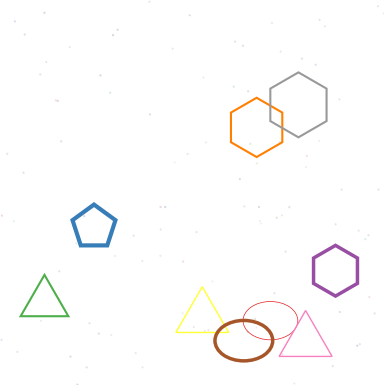[{"shape": "oval", "thickness": 0.5, "radius": 0.36, "center": [0.702, 0.167]}, {"shape": "pentagon", "thickness": 3, "radius": 0.29, "center": [0.244, 0.41]}, {"shape": "triangle", "thickness": 1.5, "radius": 0.36, "center": [0.116, 0.214]}, {"shape": "hexagon", "thickness": 2.5, "radius": 0.33, "center": [0.871, 0.297]}, {"shape": "hexagon", "thickness": 1.5, "radius": 0.38, "center": [0.667, 0.669]}, {"shape": "triangle", "thickness": 1, "radius": 0.4, "center": [0.525, 0.176]}, {"shape": "oval", "thickness": 2.5, "radius": 0.38, "center": [0.633, 0.115]}, {"shape": "triangle", "thickness": 1, "radius": 0.4, "center": [0.794, 0.114]}, {"shape": "hexagon", "thickness": 1.5, "radius": 0.42, "center": [0.775, 0.728]}]